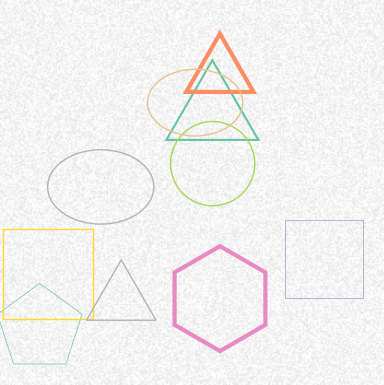[{"shape": "pentagon", "thickness": 0.5, "radius": 0.58, "center": [0.103, 0.148]}, {"shape": "triangle", "thickness": 1.5, "radius": 0.69, "center": [0.552, 0.706]}, {"shape": "triangle", "thickness": 3, "radius": 0.5, "center": [0.571, 0.812]}, {"shape": "square", "thickness": 0.5, "radius": 0.51, "center": [0.841, 0.328]}, {"shape": "hexagon", "thickness": 3, "radius": 0.68, "center": [0.571, 0.224]}, {"shape": "circle", "thickness": 1, "radius": 0.55, "center": [0.552, 0.575]}, {"shape": "square", "thickness": 1, "radius": 0.58, "center": [0.124, 0.288]}, {"shape": "oval", "thickness": 1, "radius": 0.62, "center": [0.507, 0.733]}, {"shape": "oval", "thickness": 1, "radius": 0.69, "center": [0.262, 0.515]}, {"shape": "triangle", "thickness": 1, "radius": 0.52, "center": [0.315, 0.221]}]